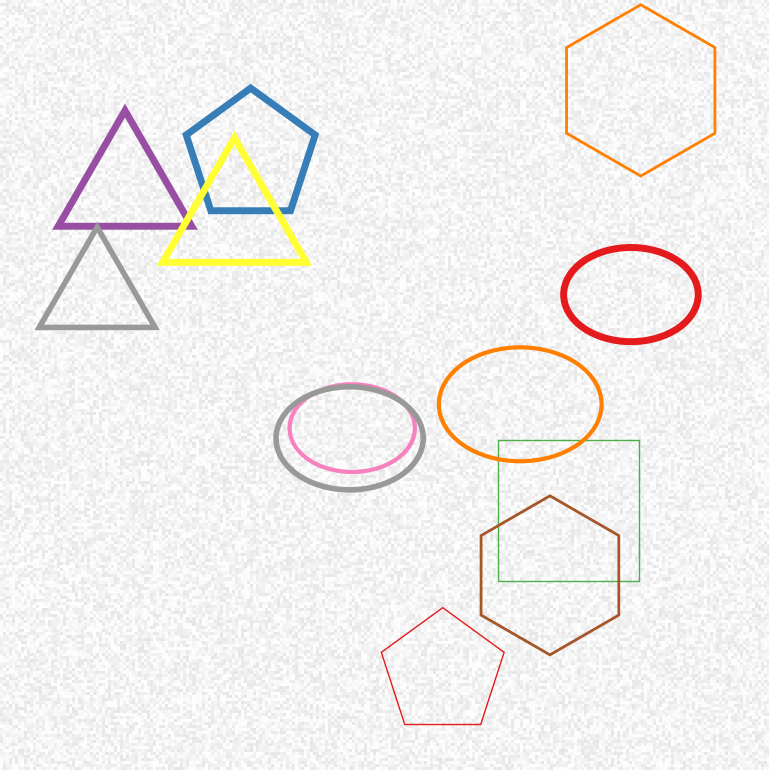[{"shape": "oval", "thickness": 2.5, "radius": 0.44, "center": [0.819, 0.617]}, {"shape": "pentagon", "thickness": 0.5, "radius": 0.42, "center": [0.575, 0.127]}, {"shape": "pentagon", "thickness": 2.5, "radius": 0.44, "center": [0.326, 0.798]}, {"shape": "square", "thickness": 0.5, "radius": 0.46, "center": [0.738, 0.337]}, {"shape": "triangle", "thickness": 2.5, "radius": 0.5, "center": [0.162, 0.756]}, {"shape": "oval", "thickness": 1.5, "radius": 0.53, "center": [0.676, 0.475]}, {"shape": "hexagon", "thickness": 1, "radius": 0.56, "center": [0.832, 0.883]}, {"shape": "triangle", "thickness": 2.5, "radius": 0.54, "center": [0.305, 0.713]}, {"shape": "hexagon", "thickness": 1, "radius": 0.52, "center": [0.714, 0.253]}, {"shape": "oval", "thickness": 1.5, "radius": 0.41, "center": [0.457, 0.444]}, {"shape": "triangle", "thickness": 2, "radius": 0.43, "center": [0.126, 0.618]}, {"shape": "oval", "thickness": 2, "radius": 0.48, "center": [0.454, 0.431]}]